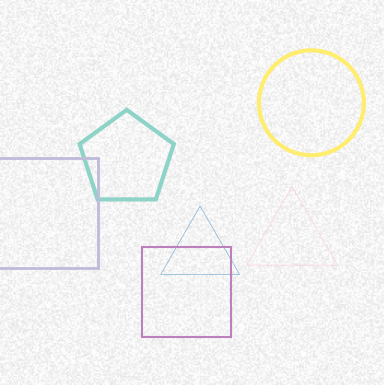[{"shape": "pentagon", "thickness": 3, "radius": 0.64, "center": [0.329, 0.586]}, {"shape": "square", "thickness": 2, "radius": 0.71, "center": [0.111, 0.447]}, {"shape": "triangle", "thickness": 0.5, "radius": 0.59, "center": [0.52, 0.346]}, {"shape": "triangle", "thickness": 0.5, "radius": 0.68, "center": [0.759, 0.38]}, {"shape": "square", "thickness": 1.5, "radius": 0.58, "center": [0.484, 0.241]}, {"shape": "circle", "thickness": 3, "radius": 0.68, "center": [0.809, 0.733]}]